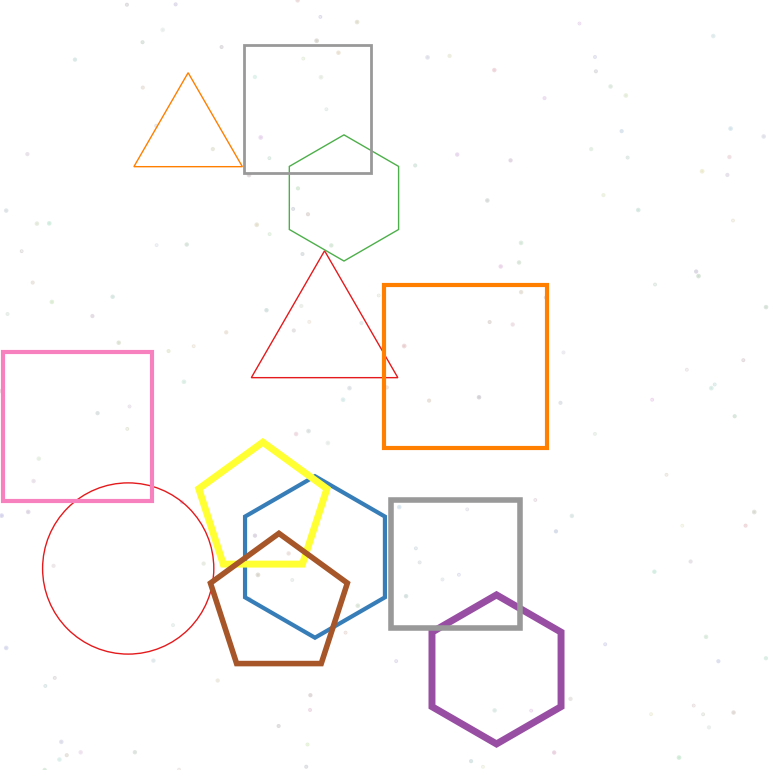[{"shape": "triangle", "thickness": 0.5, "radius": 0.55, "center": [0.422, 0.564]}, {"shape": "circle", "thickness": 0.5, "radius": 0.56, "center": [0.166, 0.262]}, {"shape": "hexagon", "thickness": 1.5, "radius": 0.52, "center": [0.409, 0.277]}, {"shape": "hexagon", "thickness": 0.5, "radius": 0.41, "center": [0.447, 0.743]}, {"shape": "hexagon", "thickness": 2.5, "radius": 0.48, "center": [0.645, 0.131]}, {"shape": "triangle", "thickness": 0.5, "radius": 0.41, "center": [0.244, 0.824]}, {"shape": "square", "thickness": 1.5, "radius": 0.53, "center": [0.604, 0.524]}, {"shape": "pentagon", "thickness": 2.5, "radius": 0.44, "center": [0.341, 0.338]}, {"shape": "pentagon", "thickness": 2, "radius": 0.47, "center": [0.362, 0.214]}, {"shape": "square", "thickness": 1.5, "radius": 0.48, "center": [0.1, 0.447]}, {"shape": "square", "thickness": 2, "radius": 0.42, "center": [0.592, 0.268]}, {"shape": "square", "thickness": 1, "radius": 0.41, "center": [0.399, 0.859]}]